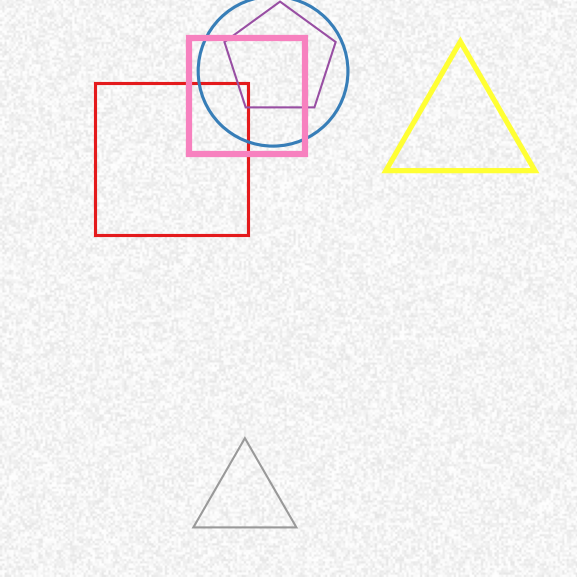[{"shape": "square", "thickness": 1.5, "radius": 0.66, "center": [0.297, 0.724]}, {"shape": "circle", "thickness": 1.5, "radius": 0.65, "center": [0.473, 0.876]}, {"shape": "pentagon", "thickness": 1, "radius": 0.51, "center": [0.485, 0.895]}, {"shape": "triangle", "thickness": 2.5, "radius": 0.75, "center": [0.797, 0.778]}, {"shape": "square", "thickness": 3, "radius": 0.5, "center": [0.428, 0.833]}, {"shape": "triangle", "thickness": 1, "radius": 0.52, "center": [0.424, 0.137]}]